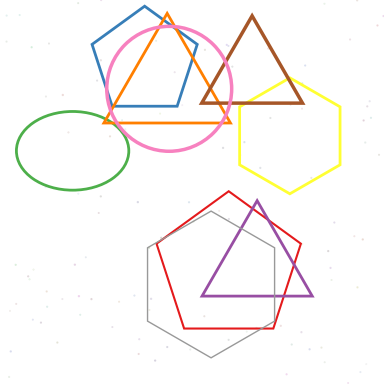[{"shape": "pentagon", "thickness": 1.5, "radius": 0.99, "center": [0.594, 0.306]}, {"shape": "pentagon", "thickness": 2, "radius": 0.72, "center": [0.376, 0.84]}, {"shape": "oval", "thickness": 2, "radius": 0.73, "center": [0.189, 0.608]}, {"shape": "triangle", "thickness": 2, "radius": 0.83, "center": [0.668, 0.314]}, {"shape": "triangle", "thickness": 2, "radius": 0.95, "center": [0.434, 0.775]}, {"shape": "hexagon", "thickness": 2, "radius": 0.75, "center": [0.753, 0.647]}, {"shape": "triangle", "thickness": 2.5, "radius": 0.76, "center": [0.655, 0.808]}, {"shape": "circle", "thickness": 2.5, "radius": 0.81, "center": [0.44, 0.769]}, {"shape": "hexagon", "thickness": 1, "radius": 0.95, "center": [0.548, 0.261]}]